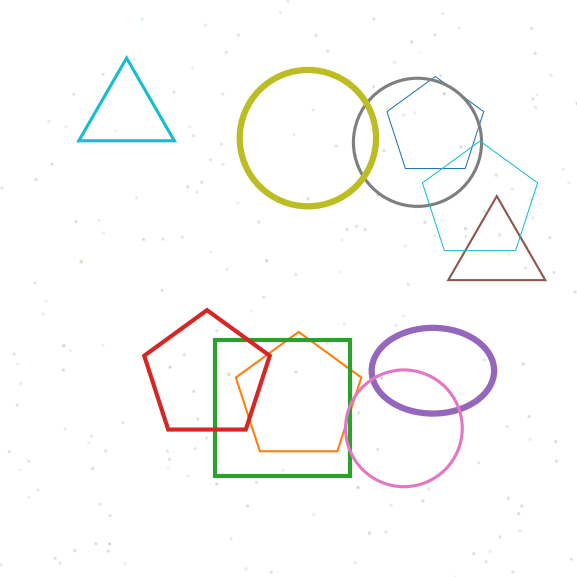[{"shape": "pentagon", "thickness": 0.5, "radius": 0.44, "center": [0.754, 0.779]}, {"shape": "pentagon", "thickness": 1, "radius": 0.57, "center": [0.517, 0.31]}, {"shape": "square", "thickness": 2, "radius": 0.59, "center": [0.49, 0.292]}, {"shape": "pentagon", "thickness": 2, "radius": 0.57, "center": [0.358, 0.348]}, {"shape": "oval", "thickness": 3, "radius": 0.53, "center": [0.75, 0.357]}, {"shape": "triangle", "thickness": 1, "radius": 0.48, "center": [0.86, 0.563]}, {"shape": "circle", "thickness": 1.5, "radius": 0.51, "center": [0.699, 0.257]}, {"shape": "circle", "thickness": 1.5, "radius": 0.55, "center": [0.723, 0.753]}, {"shape": "circle", "thickness": 3, "radius": 0.59, "center": [0.533, 0.76]}, {"shape": "triangle", "thickness": 1.5, "radius": 0.48, "center": [0.219, 0.803]}, {"shape": "pentagon", "thickness": 0.5, "radius": 0.52, "center": [0.831, 0.65]}]